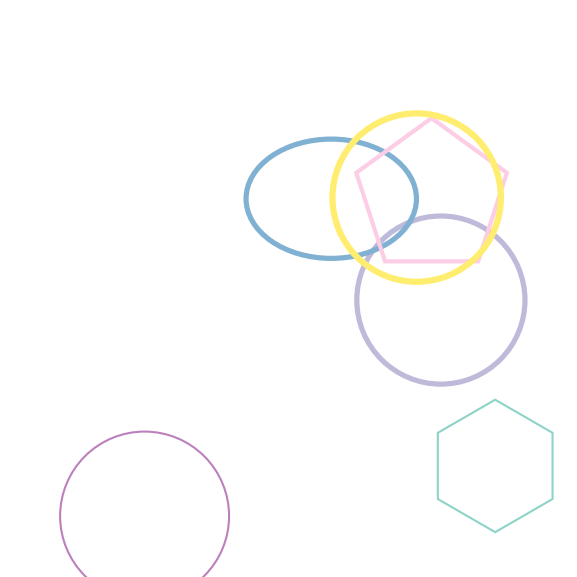[{"shape": "hexagon", "thickness": 1, "radius": 0.57, "center": [0.857, 0.192]}, {"shape": "circle", "thickness": 2.5, "radius": 0.73, "center": [0.763, 0.48]}, {"shape": "oval", "thickness": 2.5, "radius": 0.74, "center": [0.574, 0.655]}, {"shape": "pentagon", "thickness": 2, "radius": 0.69, "center": [0.747, 0.658]}, {"shape": "circle", "thickness": 1, "radius": 0.73, "center": [0.25, 0.106]}, {"shape": "circle", "thickness": 3, "radius": 0.73, "center": [0.722, 0.657]}]